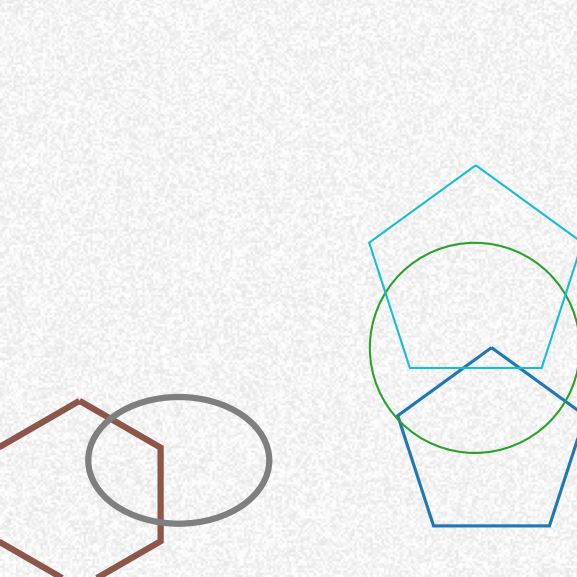[{"shape": "pentagon", "thickness": 1.5, "radius": 0.85, "center": [0.851, 0.227]}, {"shape": "circle", "thickness": 1, "radius": 0.91, "center": [0.822, 0.397]}, {"shape": "hexagon", "thickness": 3, "radius": 0.81, "center": [0.138, 0.143]}, {"shape": "oval", "thickness": 3, "radius": 0.78, "center": [0.31, 0.202]}, {"shape": "pentagon", "thickness": 1, "radius": 0.97, "center": [0.824, 0.519]}]